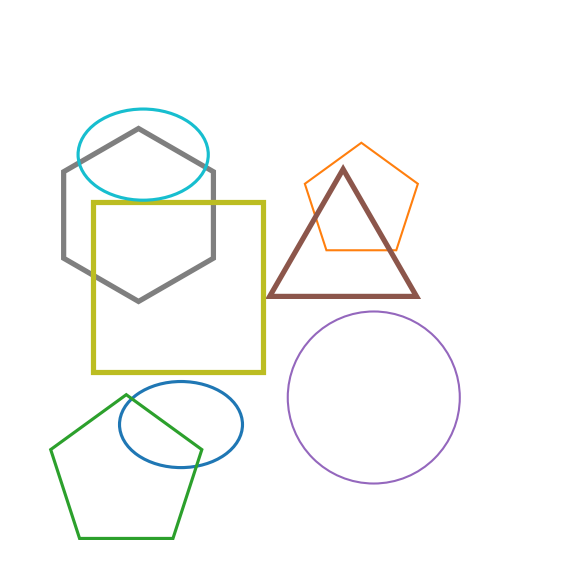[{"shape": "oval", "thickness": 1.5, "radius": 0.53, "center": [0.313, 0.264]}, {"shape": "pentagon", "thickness": 1, "radius": 0.51, "center": [0.626, 0.649]}, {"shape": "pentagon", "thickness": 1.5, "radius": 0.69, "center": [0.219, 0.178]}, {"shape": "circle", "thickness": 1, "radius": 0.74, "center": [0.647, 0.311]}, {"shape": "triangle", "thickness": 2.5, "radius": 0.73, "center": [0.594, 0.559]}, {"shape": "hexagon", "thickness": 2.5, "radius": 0.75, "center": [0.24, 0.627]}, {"shape": "square", "thickness": 2.5, "radius": 0.74, "center": [0.308, 0.503]}, {"shape": "oval", "thickness": 1.5, "radius": 0.56, "center": [0.248, 0.731]}]